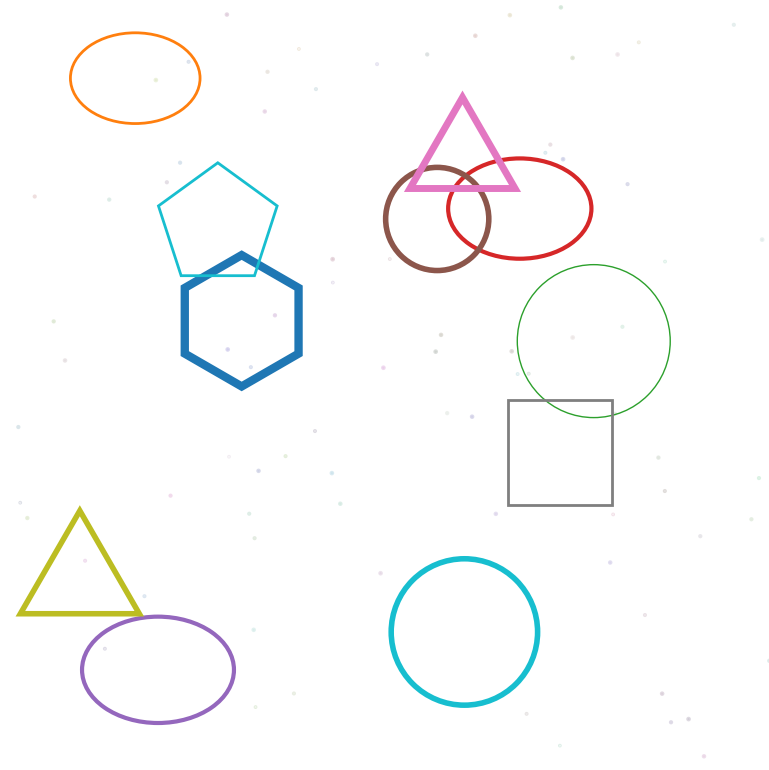[{"shape": "hexagon", "thickness": 3, "radius": 0.43, "center": [0.314, 0.583]}, {"shape": "oval", "thickness": 1, "radius": 0.42, "center": [0.176, 0.898]}, {"shape": "circle", "thickness": 0.5, "radius": 0.5, "center": [0.771, 0.557]}, {"shape": "oval", "thickness": 1.5, "radius": 0.47, "center": [0.675, 0.729]}, {"shape": "oval", "thickness": 1.5, "radius": 0.49, "center": [0.205, 0.13]}, {"shape": "circle", "thickness": 2, "radius": 0.33, "center": [0.568, 0.716]}, {"shape": "triangle", "thickness": 2.5, "radius": 0.39, "center": [0.601, 0.795]}, {"shape": "square", "thickness": 1, "radius": 0.34, "center": [0.727, 0.412]}, {"shape": "triangle", "thickness": 2, "radius": 0.45, "center": [0.104, 0.248]}, {"shape": "pentagon", "thickness": 1, "radius": 0.41, "center": [0.283, 0.708]}, {"shape": "circle", "thickness": 2, "radius": 0.48, "center": [0.603, 0.179]}]